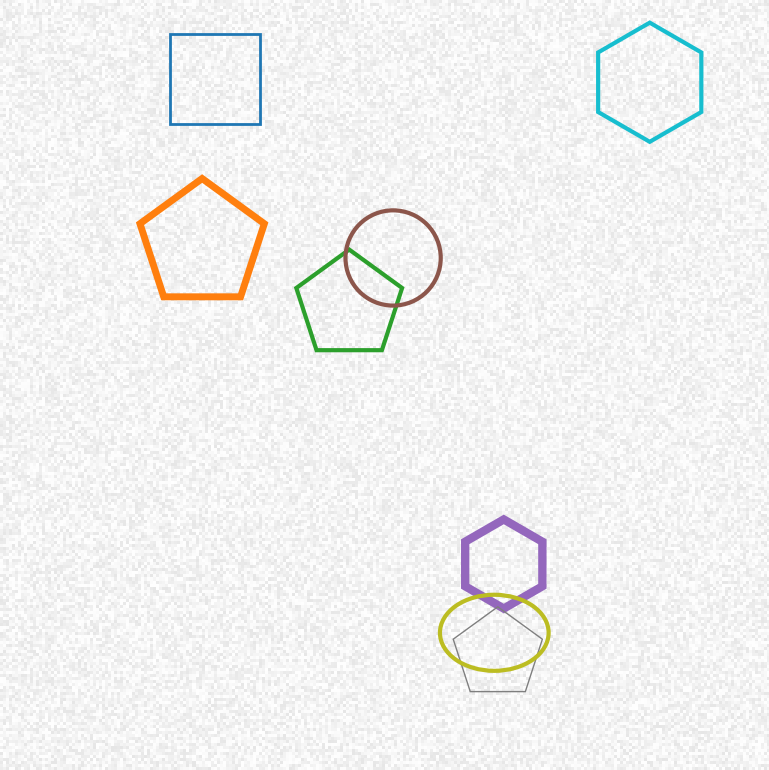[{"shape": "square", "thickness": 1, "radius": 0.29, "center": [0.279, 0.898]}, {"shape": "pentagon", "thickness": 2.5, "radius": 0.42, "center": [0.263, 0.683]}, {"shape": "pentagon", "thickness": 1.5, "radius": 0.36, "center": [0.454, 0.604]}, {"shape": "hexagon", "thickness": 3, "radius": 0.29, "center": [0.654, 0.268]}, {"shape": "circle", "thickness": 1.5, "radius": 0.31, "center": [0.511, 0.665]}, {"shape": "pentagon", "thickness": 0.5, "radius": 0.3, "center": [0.646, 0.151]}, {"shape": "oval", "thickness": 1.5, "radius": 0.35, "center": [0.642, 0.178]}, {"shape": "hexagon", "thickness": 1.5, "radius": 0.39, "center": [0.844, 0.893]}]